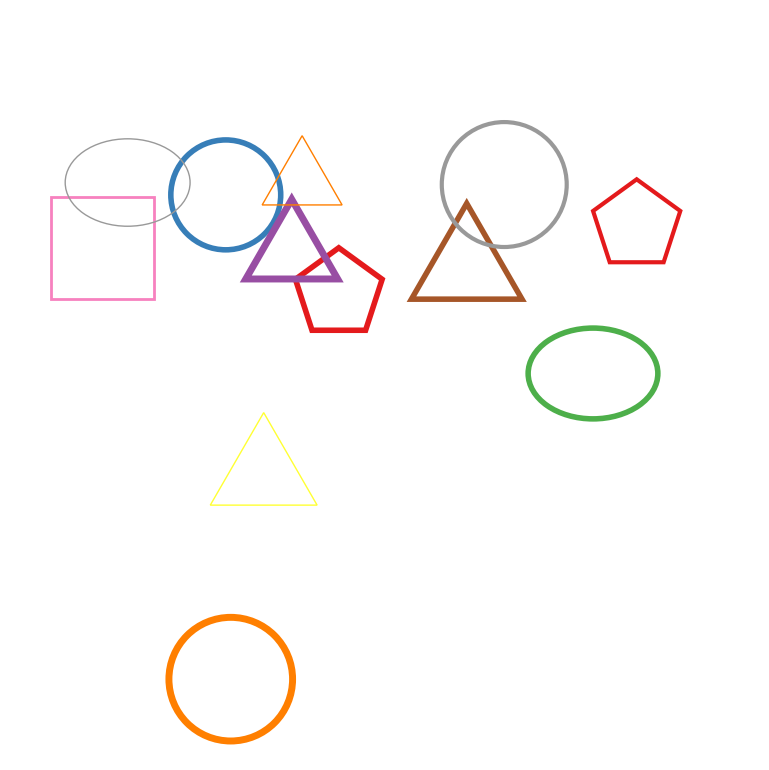[{"shape": "pentagon", "thickness": 2, "radius": 0.3, "center": [0.44, 0.619]}, {"shape": "pentagon", "thickness": 1.5, "radius": 0.3, "center": [0.827, 0.708]}, {"shape": "circle", "thickness": 2, "radius": 0.36, "center": [0.293, 0.747]}, {"shape": "oval", "thickness": 2, "radius": 0.42, "center": [0.77, 0.515]}, {"shape": "triangle", "thickness": 2.5, "radius": 0.34, "center": [0.379, 0.672]}, {"shape": "circle", "thickness": 2.5, "radius": 0.4, "center": [0.3, 0.118]}, {"shape": "triangle", "thickness": 0.5, "radius": 0.3, "center": [0.392, 0.764]}, {"shape": "triangle", "thickness": 0.5, "radius": 0.4, "center": [0.342, 0.384]}, {"shape": "triangle", "thickness": 2, "radius": 0.41, "center": [0.606, 0.653]}, {"shape": "square", "thickness": 1, "radius": 0.33, "center": [0.133, 0.678]}, {"shape": "oval", "thickness": 0.5, "radius": 0.41, "center": [0.166, 0.763]}, {"shape": "circle", "thickness": 1.5, "radius": 0.41, "center": [0.655, 0.76]}]